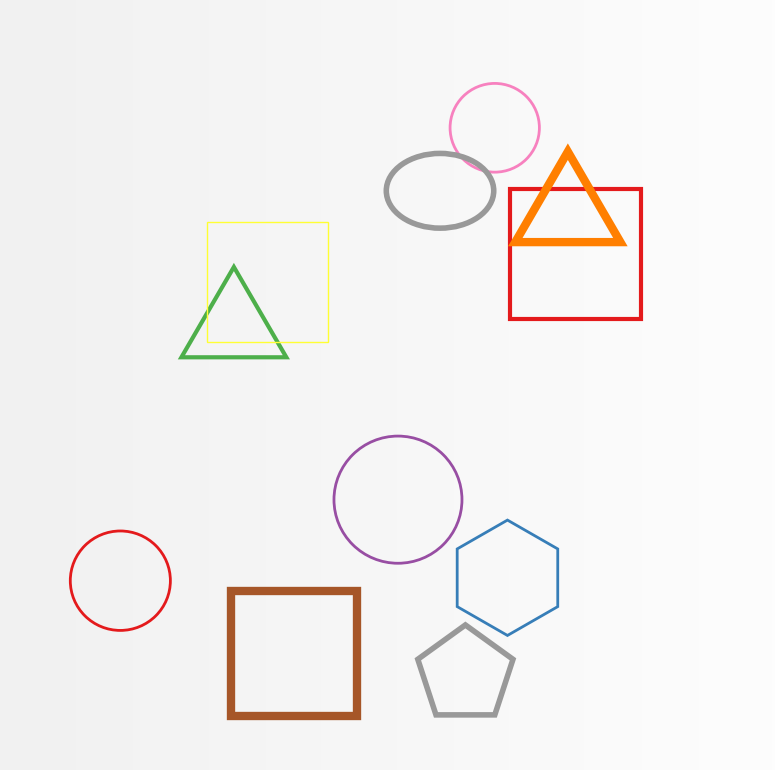[{"shape": "circle", "thickness": 1, "radius": 0.32, "center": [0.155, 0.246]}, {"shape": "square", "thickness": 1.5, "radius": 0.42, "center": [0.742, 0.671]}, {"shape": "hexagon", "thickness": 1, "radius": 0.37, "center": [0.655, 0.25]}, {"shape": "triangle", "thickness": 1.5, "radius": 0.39, "center": [0.302, 0.575]}, {"shape": "circle", "thickness": 1, "radius": 0.41, "center": [0.514, 0.351]}, {"shape": "triangle", "thickness": 3, "radius": 0.39, "center": [0.733, 0.725]}, {"shape": "square", "thickness": 0.5, "radius": 0.39, "center": [0.345, 0.633]}, {"shape": "square", "thickness": 3, "radius": 0.41, "center": [0.38, 0.152]}, {"shape": "circle", "thickness": 1, "radius": 0.29, "center": [0.638, 0.834]}, {"shape": "pentagon", "thickness": 2, "radius": 0.32, "center": [0.601, 0.124]}, {"shape": "oval", "thickness": 2, "radius": 0.35, "center": [0.568, 0.752]}]